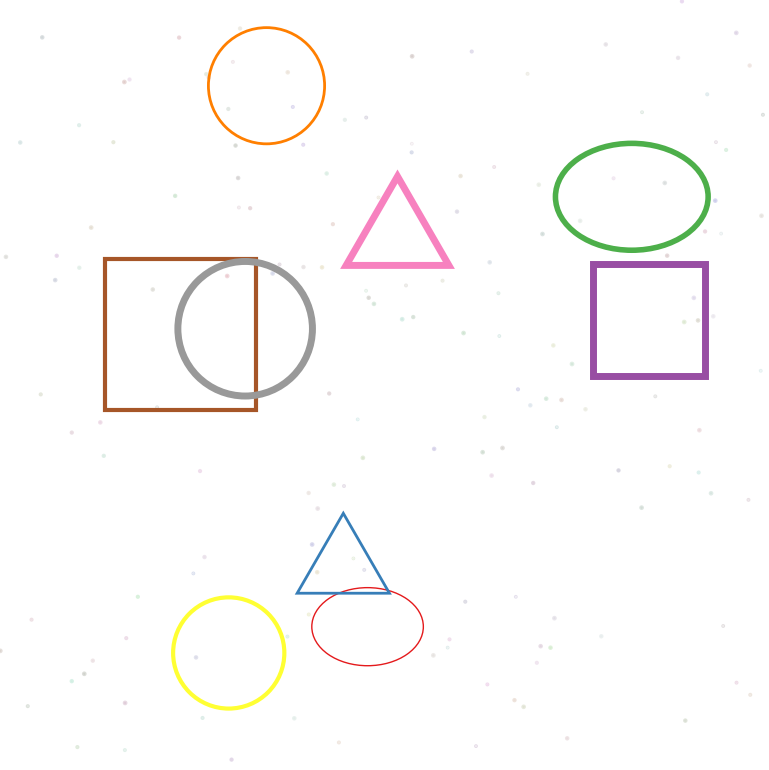[{"shape": "oval", "thickness": 0.5, "radius": 0.36, "center": [0.477, 0.186]}, {"shape": "triangle", "thickness": 1, "radius": 0.35, "center": [0.446, 0.264]}, {"shape": "oval", "thickness": 2, "radius": 0.5, "center": [0.821, 0.744]}, {"shape": "square", "thickness": 2.5, "radius": 0.36, "center": [0.843, 0.584]}, {"shape": "circle", "thickness": 1, "radius": 0.38, "center": [0.346, 0.889]}, {"shape": "circle", "thickness": 1.5, "radius": 0.36, "center": [0.297, 0.152]}, {"shape": "square", "thickness": 1.5, "radius": 0.49, "center": [0.234, 0.565]}, {"shape": "triangle", "thickness": 2.5, "radius": 0.39, "center": [0.516, 0.694]}, {"shape": "circle", "thickness": 2.5, "radius": 0.44, "center": [0.318, 0.573]}]